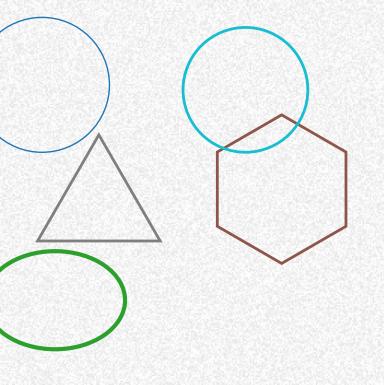[{"shape": "circle", "thickness": 1, "radius": 0.88, "center": [0.109, 0.78]}, {"shape": "oval", "thickness": 3, "radius": 0.91, "center": [0.143, 0.22]}, {"shape": "hexagon", "thickness": 2, "radius": 0.96, "center": [0.732, 0.509]}, {"shape": "triangle", "thickness": 2, "radius": 0.92, "center": [0.257, 0.466]}, {"shape": "circle", "thickness": 2, "radius": 0.81, "center": [0.637, 0.767]}]